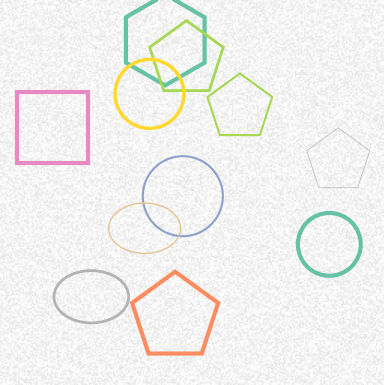[{"shape": "circle", "thickness": 3, "radius": 0.41, "center": [0.855, 0.365]}, {"shape": "hexagon", "thickness": 3, "radius": 0.59, "center": [0.429, 0.896]}, {"shape": "pentagon", "thickness": 3, "radius": 0.59, "center": [0.455, 0.177]}, {"shape": "circle", "thickness": 1.5, "radius": 0.52, "center": [0.475, 0.49]}, {"shape": "square", "thickness": 3, "radius": 0.46, "center": [0.137, 0.67]}, {"shape": "pentagon", "thickness": 2, "radius": 0.5, "center": [0.484, 0.846]}, {"shape": "pentagon", "thickness": 1.5, "radius": 0.44, "center": [0.623, 0.721]}, {"shape": "circle", "thickness": 2.5, "radius": 0.45, "center": [0.388, 0.756]}, {"shape": "oval", "thickness": 1, "radius": 0.47, "center": [0.376, 0.407]}, {"shape": "oval", "thickness": 2, "radius": 0.49, "center": [0.237, 0.229]}, {"shape": "pentagon", "thickness": 0.5, "radius": 0.43, "center": [0.879, 0.582]}]